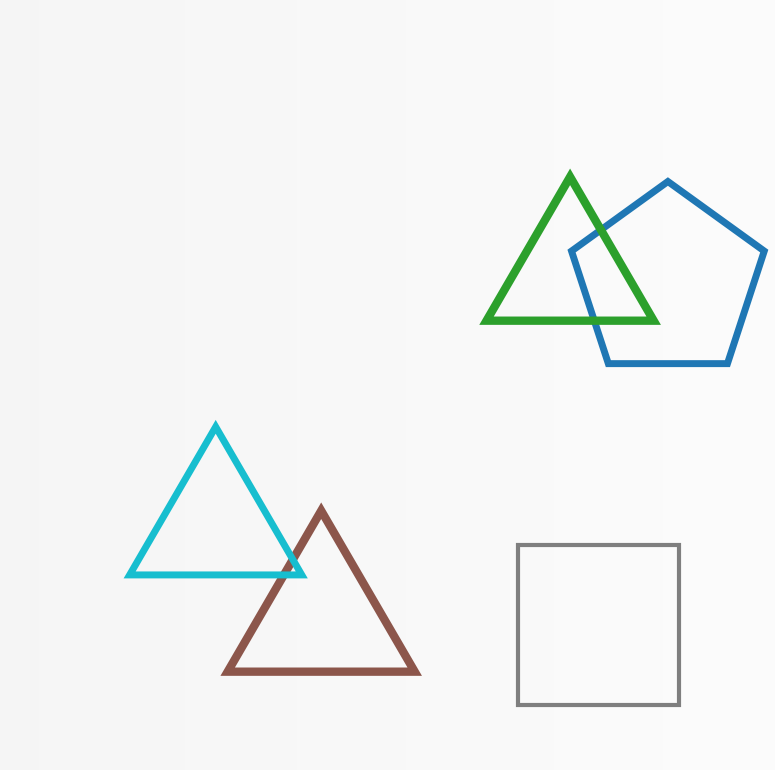[{"shape": "pentagon", "thickness": 2.5, "radius": 0.65, "center": [0.862, 0.634]}, {"shape": "triangle", "thickness": 3, "radius": 0.62, "center": [0.736, 0.646]}, {"shape": "triangle", "thickness": 3, "radius": 0.7, "center": [0.414, 0.197]}, {"shape": "square", "thickness": 1.5, "radius": 0.52, "center": [0.772, 0.188]}, {"shape": "triangle", "thickness": 2.5, "radius": 0.64, "center": [0.278, 0.317]}]